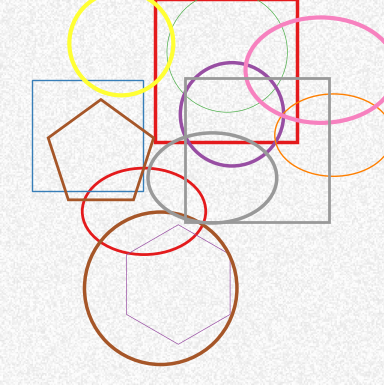[{"shape": "square", "thickness": 2.5, "radius": 0.93, "center": [0.587, 0.817]}, {"shape": "oval", "thickness": 2, "radius": 0.8, "center": [0.374, 0.451]}, {"shape": "square", "thickness": 1, "radius": 0.72, "center": [0.228, 0.649]}, {"shape": "circle", "thickness": 0.5, "radius": 0.78, "center": [0.59, 0.865]}, {"shape": "hexagon", "thickness": 0.5, "radius": 0.78, "center": [0.463, 0.261]}, {"shape": "circle", "thickness": 2.5, "radius": 0.67, "center": [0.603, 0.703]}, {"shape": "oval", "thickness": 1, "radius": 0.76, "center": [0.867, 0.649]}, {"shape": "circle", "thickness": 3, "radius": 0.67, "center": [0.315, 0.887]}, {"shape": "pentagon", "thickness": 2, "radius": 0.72, "center": [0.262, 0.597]}, {"shape": "circle", "thickness": 2.5, "radius": 0.99, "center": [0.417, 0.251]}, {"shape": "oval", "thickness": 3, "radius": 0.98, "center": [0.833, 0.818]}, {"shape": "oval", "thickness": 2.5, "radius": 0.84, "center": [0.552, 0.538]}, {"shape": "square", "thickness": 2, "radius": 0.93, "center": [0.668, 0.61]}]